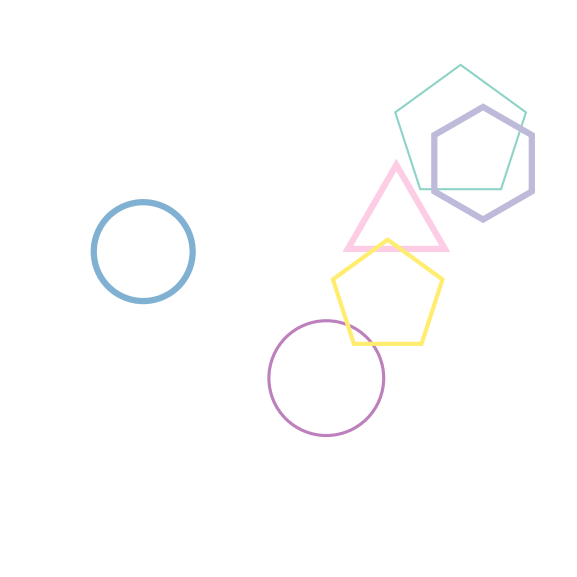[{"shape": "pentagon", "thickness": 1, "radius": 0.6, "center": [0.798, 0.768]}, {"shape": "hexagon", "thickness": 3, "radius": 0.49, "center": [0.836, 0.716]}, {"shape": "circle", "thickness": 3, "radius": 0.43, "center": [0.248, 0.563]}, {"shape": "triangle", "thickness": 3, "radius": 0.48, "center": [0.686, 0.617]}, {"shape": "circle", "thickness": 1.5, "radius": 0.5, "center": [0.565, 0.344]}, {"shape": "pentagon", "thickness": 2, "radius": 0.5, "center": [0.671, 0.484]}]